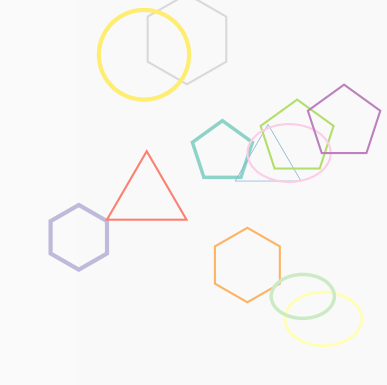[{"shape": "pentagon", "thickness": 2.5, "radius": 0.41, "center": [0.574, 0.605]}, {"shape": "oval", "thickness": 2, "radius": 0.5, "center": [0.835, 0.172]}, {"shape": "hexagon", "thickness": 3, "radius": 0.42, "center": [0.203, 0.384]}, {"shape": "triangle", "thickness": 1.5, "radius": 0.59, "center": [0.379, 0.489]}, {"shape": "triangle", "thickness": 0.5, "radius": 0.49, "center": [0.692, 0.579]}, {"shape": "hexagon", "thickness": 1.5, "radius": 0.48, "center": [0.638, 0.312]}, {"shape": "pentagon", "thickness": 1.5, "radius": 0.49, "center": [0.767, 0.642]}, {"shape": "oval", "thickness": 1.5, "radius": 0.54, "center": [0.746, 0.603]}, {"shape": "hexagon", "thickness": 1.5, "radius": 0.59, "center": [0.483, 0.898]}, {"shape": "pentagon", "thickness": 1.5, "radius": 0.49, "center": [0.888, 0.682]}, {"shape": "oval", "thickness": 2.5, "radius": 0.41, "center": [0.781, 0.23]}, {"shape": "circle", "thickness": 3, "radius": 0.58, "center": [0.372, 0.858]}]